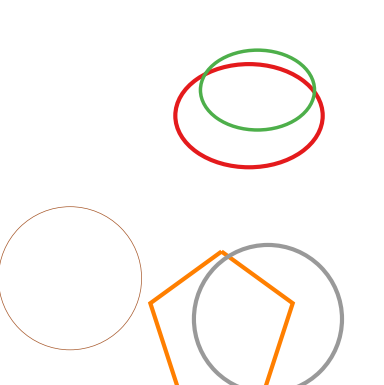[{"shape": "oval", "thickness": 3, "radius": 0.96, "center": [0.647, 0.7]}, {"shape": "oval", "thickness": 2.5, "radius": 0.74, "center": [0.669, 0.766]}, {"shape": "pentagon", "thickness": 3, "radius": 0.97, "center": [0.575, 0.152]}, {"shape": "circle", "thickness": 0.5, "radius": 0.93, "center": [0.182, 0.277]}, {"shape": "circle", "thickness": 3, "radius": 0.96, "center": [0.696, 0.171]}]